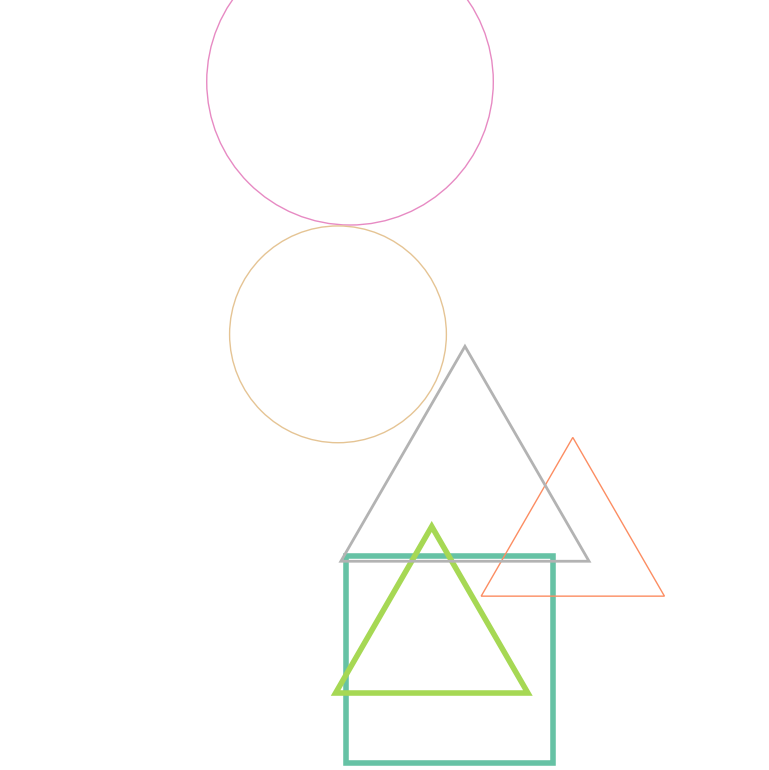[{"shape": "square", "thickness": 2, "radius": 0.67, "center": [0.584, 0.144]}, {"shape": "triangle", "thickness": 0.5, "radius": 0.69, "center": [0.744, 0.294]}, {"shape": "circle", "thickness": 0.5, "radius": 0.93, "center": [0.455, 0.894]}, {"shape": "triangle", "thickness": 2, "radius": 0.72, "center": [0.561, 0.172]}, {"shape": "circle", "thickness": 0.5, "radius": 0.7, "center": [0.439, 0.566]}, {"shape": "triangle", "thickness": 1, "radius": 0.93, "center": [0.604, 0.364]}]